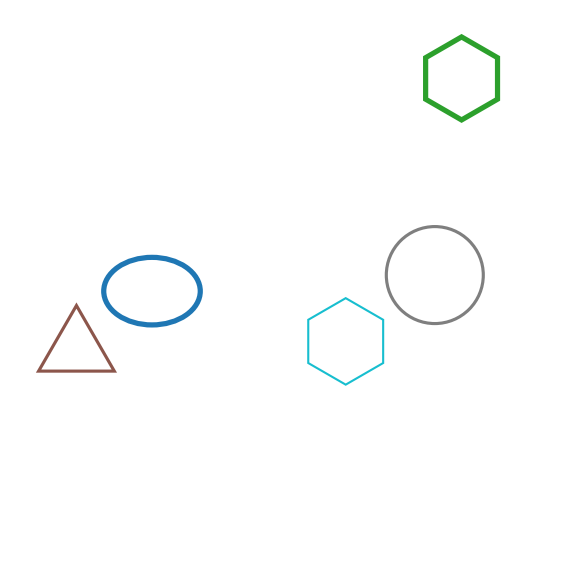[{"shape": "oval", "thickness": 2.5, "radius": 0.42, "center": [0.263, 0.495]}, {"shape": "hexagon", "thickness": 2.5, "radius": 0.36, "center": [0.799, 0.863]}, {"shape": "triangle", "thickness": 1.5, "radius": 0.38, "center": [0.132, 0.394]}, {"shape": "circle", "thickness": 1.5, "radius": 0.42, "center": [0.753, 0.523]}, {"shape": "hexagon", "thickness": 1, "radius": 0.37, "center": [0.599, 0.408]}]